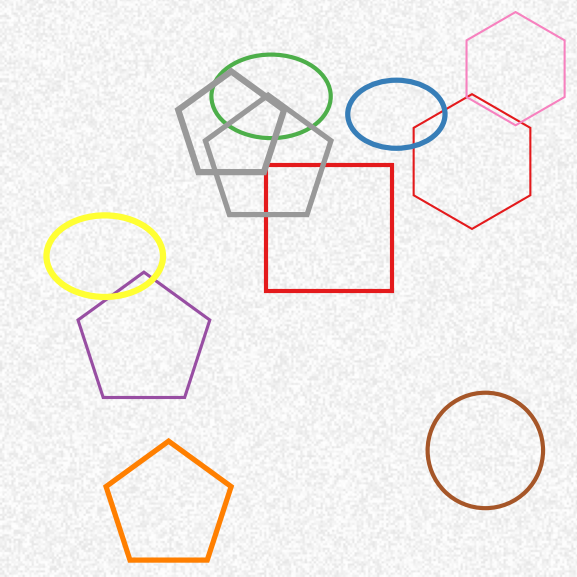[{"shape": "square", "thickness": 2, "radius": 0.55, "center": [0.57, 0.604]}, {"shape": "hexagon", "thickness": 1, "radius": 0.58, "center": [0.817, 0.719]}, {"shape": "oval", "thickness": 2.5, "radius": 0.42, "center": [0.686, 0.801]}, {"shape": "oval", "thickness": 2, "radius": 0.52, "center": [0.469, 0.832]}, {"shape": "pentagon", "thickness": 1.5, "radius": 0.6, "center": [0.249, 0.408]}, {"shape": "pentagon", "thickness": 2.5, "radius": 0.57, "center": [0.292, 0.121]}, {"shape": "oval", "thickness": 3, "radius": 0.5, "center": [0.181, 0.556]}, {"shape": "circle", "thickness": 2, "radius": 0.5, "center": [0.84, 0.219]}, {"shape": "hexagon", "thickness": 1, "radius": 0.49, "center": [0.893, 0.88]}, {"shape": "pentagon", "thickness": 3, "radius": 0.48, "center": [0.4, 0.779]}, {"shape": "pentagon", "thickness": 2.5, "radius": 0.57, "center": [0.464, 0.72]}]